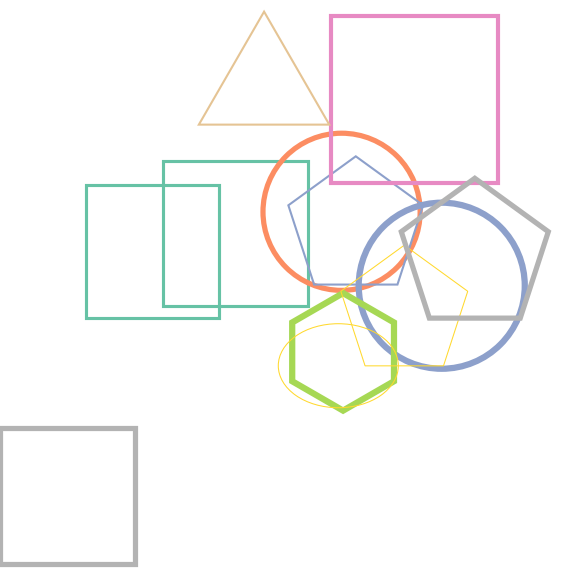[{"shape": "square", "thickness": 1.5, "radius": 0.63, "center": [0.408, 0.595]}, {"shape": "square", "thickness": 1.5, "radius": 0.58, "center": [0.264, 0.564]}, {"shape": "circle", "thickness": 2.5, "radius": 0.68, "center": [0.591, 0.632]}, {"shape": "pentagon", "thickness": 1, "radius": 0.61, "center": [0.616, 0.606]}, {"shape": "circle", "thickness": 3, "radius": 0.72, "center": [0.765, 0.504]}, {"shape": "square", "thickness": 2, "radius": 0.72, "center": [0.718, 0.827]}, {"shape": "hexagon", "thickness": 3, "radius": 0.51, "center": [0.594, 0.39]}, {"shape": "oval", "thickness": 0.5, "radius": 0.52, "center": [0.586, 0.366]}, {"shape": "pentagon", "thickness": 0.5, "radius": 0.58, "center": [0.7, 0.459]}, {"shape": "triangle", "thickness": 1, "radius": 0.65, "center": [0.457, 0.849]}, {"shape": "pentagon", "thickness": 2.5, "radius": 0.67, "center": [0.822, 0.557]}, {"shape": "square", "thickness": 2.5, "radius": 0.59, "center": [0.116, 0.14]}]